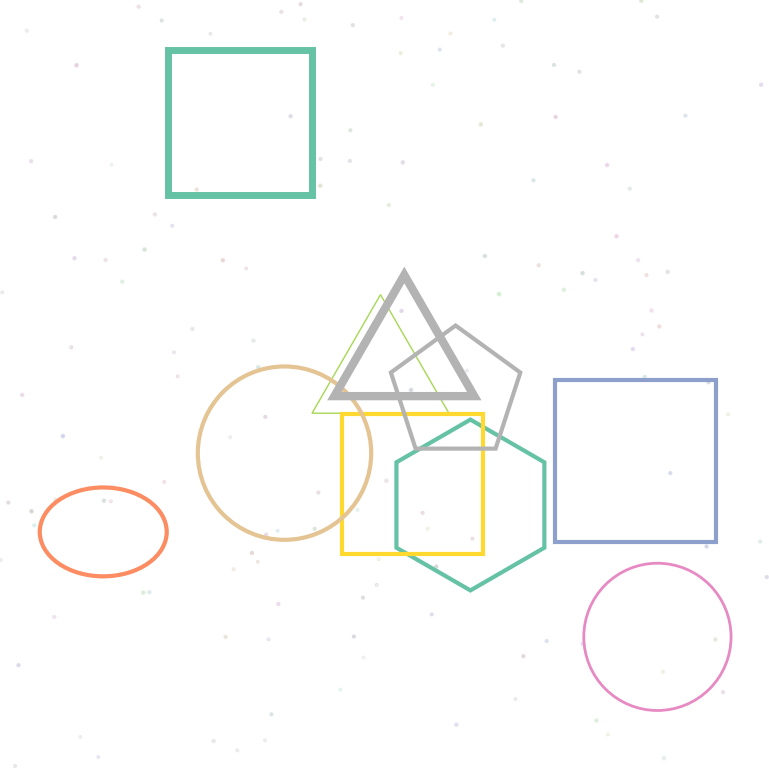[{"shape": "square", "thickness": 2.5, "radius": 0.47, "center": [0.312, 0.841]}, {"shape": "hexagon", "thickness": 1.5, "radius": 0.55, "center": [0.611, 0.344]}, {"shape": "oval", "thickness": 1.5, "radius": 0.41, "center": [0.134, 0.309]}, {"shape": "square", "thickness": 1.5, "radius": 0.52, "center": [0.825, 0.401]}, {"shape": "circle", "thickness": 1, "radius": 0.48, "center": [0.854, 0.173]}, {"shape": "triangle", "thickness": 0.5, "radius": 0.51, "center": [0.494, 0.515]}, {"shape": "square", "thickness": 1.5, "radius": 0.46, "center": [0.536, 0.371]}, {"shape": "circle", "thickness": 1.5, "radius": 0.56, "center": [0.369, 0.412]}, {"shape": "pentagon", "thickness": 1.5, "radius": 0.44, "center": [0.592, 0.489]}, {"shape": "triangle", "thickness": 3, "radius": 0.52, "center": [0.525, 0.538]}]